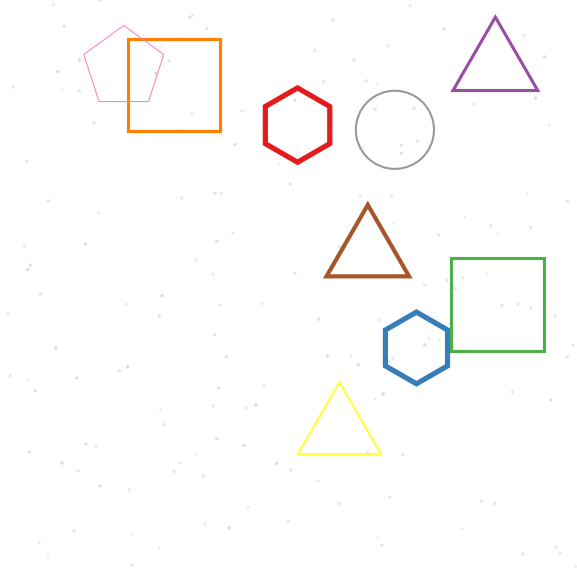[{"shape": "hexagon", "thickness": 2.5, "radius": 0.32, "center": [0.515, 0.783]}, {"shape": "hexagon", "thickness": 2.5, "radius": 0.31, "center": [0.721, 0.397]}, {"shape": "square", "thickness": 1.5, "radius": 0.4, "center": [0.861, 0.472]}, {"shape": "triangle", "thickness": 1.5, "radius": 0.42, "center": [0.858, 0.885]}, {"shape": "square", "thickness": 1.5, "radius": 0.4, "center": [0.301, 0.852]}, {"shape": "triangle", "thickness": 1, "radius": 0.42, "center": [0.588, 0.254]}, {"shape": "triangle", "thickness": 2, "radius": 0.41, "center": [0.637, 0.562]}, {"shape": "pentagon", "thickness": 0.5, "radius": 0.36, "center": [0.214, 0.882]}, {"shape": "circle", "thickness": 1, "radius": 0.34, "center": [0.684, 0.774]}]